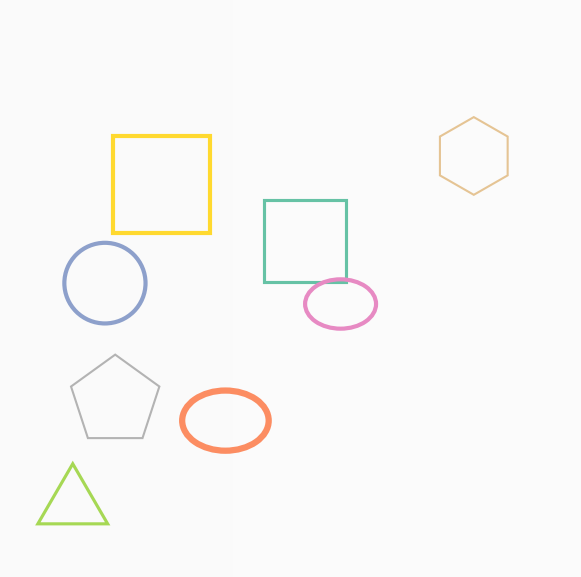[{"shape": "square", "thickness": 1.5, "radius": 0.35, "center": [0.525, 0.582]}, {"shape": "oval", "thickness": 3, "radius": 0.37, "center": [0.388, 0.271]}, {"shape": "circle", "thickness": 2, "radius": 0.35, "center": [0.181, 0.509]}, {"shape": "oval", "thickness": 2, "radius": 0.31, "center": [0.586, 0.473]}, {"shape": "triangle", "thickness": 1.5, "radius": 0.35, "center": [0.125, 0.127]}, {"shape": "square", "thickness": 2, "radius": 0.42, "center": [0.277, 0.679]}, {"shape": "hexagon", "thickness": 1, "radius": 0.34, "center": [0.815, 0.729]}, {"shape": "pentagon", "thickness": 1, "radius": 0.4, "center": [0.198, 0.305]}]